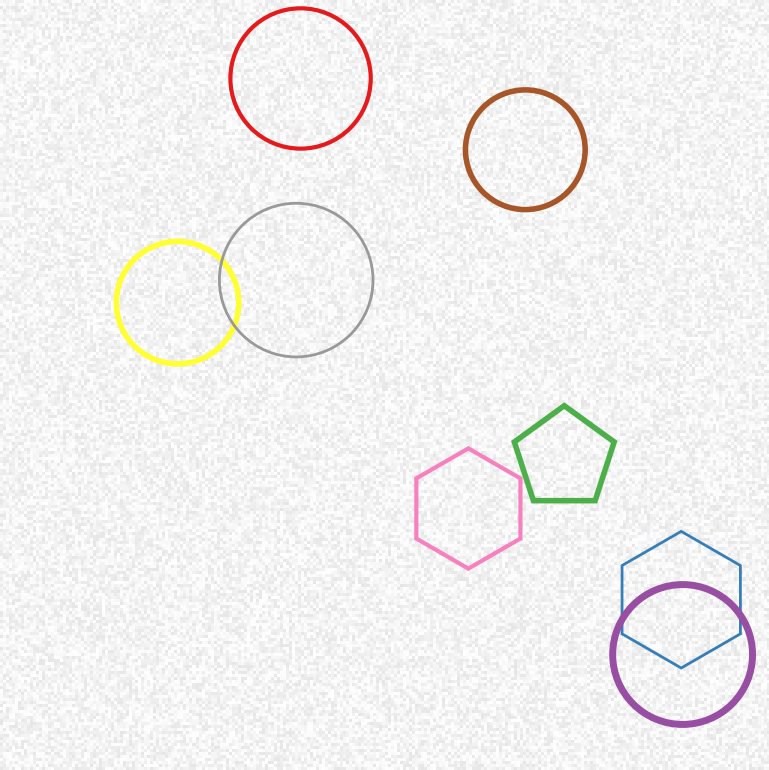[{"shape": "circle", "thickness": 1.5, "radius": 0.46, "center": [0.39, 0.898]}, {"shape": "hexagon", "thickness": 1, "radius": 0.44, "center": [0.885, 0.221]}, {"shape": "pentagon", "thickness": 2, "radius": 0.34, "center": [0.733, 0.405]}, {"shape": "circle", "thickness": 2.5, "radius": 0.45, "center": [0.886, 0.15]}, {"shape": "circle", "thickness": 2, "radius": 0.4, "center": [0.231, 0.607]}, {"shape": "circle", "thickness": 2, "radius": 0.39, "center": [0.682, 0.806]}, {"shape": "hexagon", "thickness": 1.5, "radius": 0.39, "center": [0.608, 0.34]}, {"shape": "circle", "thickness": 1, "radius": 0.5, "center": [0.385, 0.636]}]